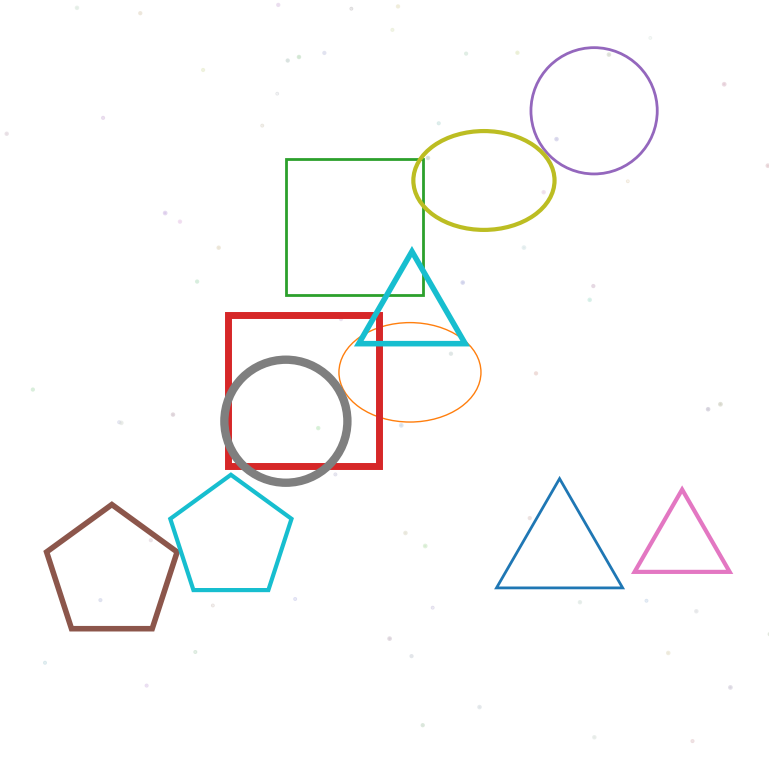[{"shape": "triangle", "thickness": 1, "radius": 0.47, "center": [0.727, 0.284]}, {"shape": "oval", "thickness": 0.5, "radius": 0.46, "center": [0.532, 0.516]}, {"shape": "square", "thickness": 1, "radius": 0.44, "center": [0.46, 0.706]}, {"shape": "square", "thickness": 2.5, "radius": 0.49, "center": [0.394, 0.493]}, {"shape": "circle", "thickness": 1, "radius": 0.41, "center": [0.772, 0.856]}, {"shape": "pentagon", "thickness": 2, "radius": 0.45, "center": [0.145, 0.256]}, {"shape": "triangle", "thickness": 1.5, "radius": 0.36, "center": [0.886, 0.293]}, {"shape": "circle", "thickness": 3, "radius": 0.4, "center": [0.371, 0.453]}, {"shape": "oval", "thickness": 1.5, "radius": 0.46, "center": [0.629, 0.766]}, {"shape": "pentagon", "thickness": 1.5, "radius": 0.41, "center": [0.3, 0.301]}, {"shape": "triangle", "thickness": 2, "radius": 0.4, "center": [0.535, 0.594]}]